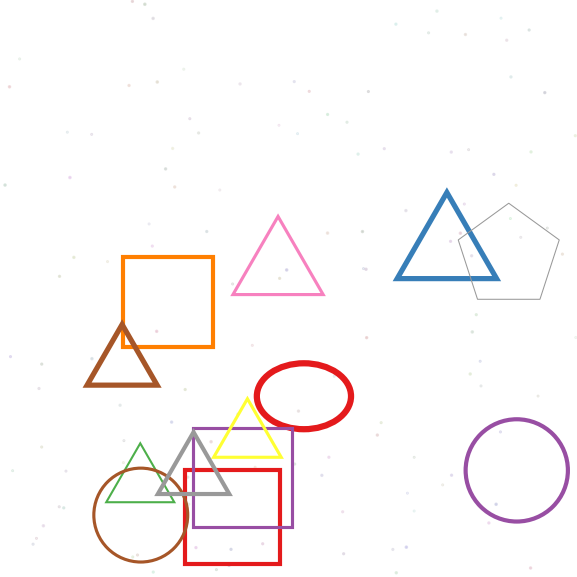[{"shape": "oval", "thickness": 3, "radius": 0.41, "center": [0.526, 0.313]}, {"shape": "square", "thickness": 2, "radius": 0.41, "center": [0.403, 0.104]}, {"shape": "triangle", "thickness": 2.5, "radius": 0.5, "center": [0.774, 0.566]}, {"shape": "triangle", "thickness": 1, "radius": 0.34, "center": [0.243, 0.163]}, {"shape": "circle", "thickness": 2, "radius": 0.44, "center": [0.895, 0.185]}, {"shape": "square", "thickness": 1.5, "radius": 0.43, "center": [0.42, 0.172]}, {"shape": "square", "thickness": 2, "radius": 0.39, "center": [0.291, 0.476]}, {"shape": "triangle", "thickness": 1.5, "radius": 0.34, "center": [0.428, 0.241]}, {"shape": "triangle", "thickness": 2.5, "radius": 0.35, "center": [0.211, 0.367]}, {"shape": "circle", "thickness": 1.5, "radius": 0.41, "center": [0.244, 0.107]}, {"shape": "triangle", "thickness": 1.5, "radius": 0.45, "center": [0.481, 0.534]}, {"shape": "pentagon", "thickness": 0.5, "radius": 0.46, "center": [0.881, 0.555]}, {"shape": "triangle", "thickness": 2, "radius": 0.36, "center": [0.335, 0.179]}]